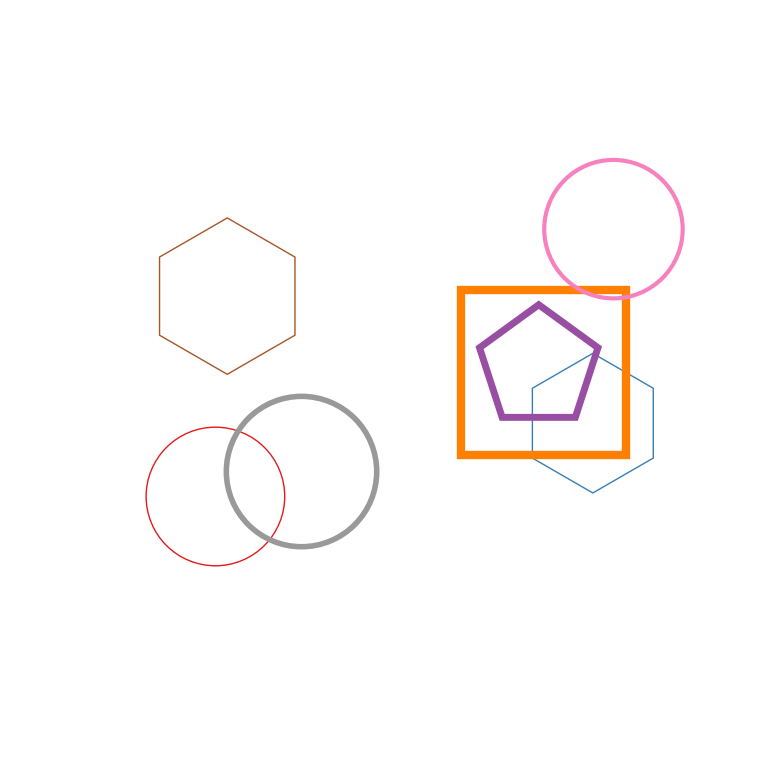[{"shape": "circle", "thickness": 0.5, "radius": 0.45, "center": [0.28, 0.355]}, {"shape": "hexagon", "thickness": 0.5, "radius": 0.45, "center": [0.77, 0.45]}, {"shape": "pentagon", "thickness": 2.5, "radius": 0.4, "center": [0.7, 0.523]}, {"shape": "square", "thickness": 3, "radius": 0.54, "center": [0.706, 0.517]}, {"shape": "hexagon", "thickness": 0.5, "radius": 0.51, "center": [0.295, 0.615]}, {"shape": "circle", "thickness": 1.5, "radius": 0.45, "center": [0.797, 0.702]}, {"shape": "circle", "thickness": 2, "radius": 0.49, "center": [0.392, 0.388]}]